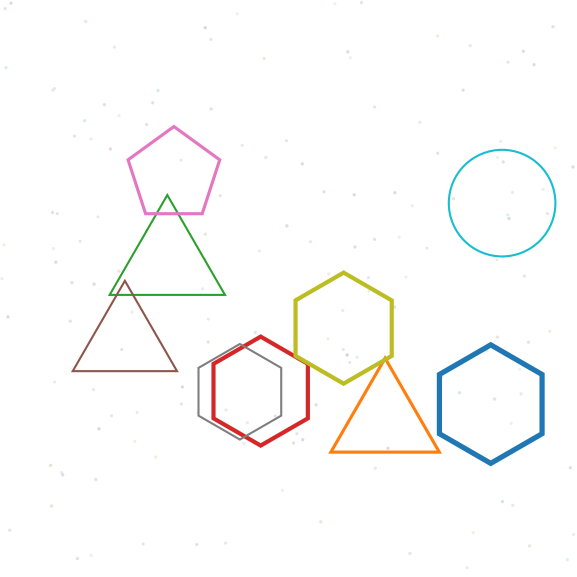[{"shape": "hexagon", "thickness": 2.5, "radius": 0.51, "center": [0.85, 0.299]}, {"shape": "triangle", "thickness": 1.5, "radius": 0.54, "center": [0.667, 0.27]}, {"shape": "triangle", "thickness": 1, "radius": 0.58, "center": [0.29, 0.546]}, {"shape": "hexagon", "thickness": 2, "radius": 0.47, "center": [0.451, 0.322]}, {"shape": "triangle", "thickness": 1, "radius": 0.52, "center": [0.216, 0.409]}, {"shape": "pentagon", "thickness": 1.5, "radius": 0.42, "center": [0.301, 0.697]}, {"shape": "hexagon", "thickness": 1, "radius": 0.41, "center": [0.415, 0.321]}, {"shape": "hexagon", "thickness": 2, "radius": 0.48, "center": [0.595, 0.431]}, {"shape": "circle", "thickness": 1, "radius": 0.46, "center": [0.869, 0.647]}]